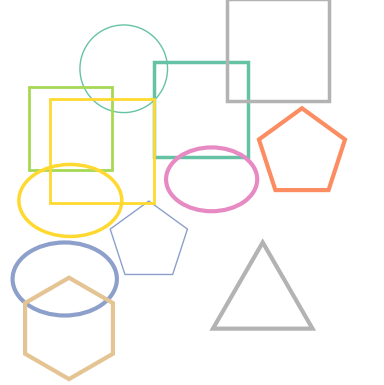[{"shape": "circle", "thickness": 1, "radius": 0.57, "center": [0.321, 0.821]}, {"shape": "square", "thickness": 2.5, "radius": 0.62, "center": [0.522, 0.716]}, {"shape": "pentagon", "thickness": 3, "radius": 0.59, "center": [0.784, 0.601]}, {"shape": "pentagon", "thickness": 1, "radius": 0.53, "center": [0.387, 0.372]}, {"shape": "oval", "thickness": 3, "radius": 0.68, "center": [0.168, 0.275]}, {"shape": "oval", "thickness": 3, "radius": 0.59, "center": [0.55, 0.534]}, {"shape": "square", "thickness": 2, "radius": 0.54, "center": [0.183, 0.667]}, {"shape": "square", "thickness": 2, "radius": 0.68, "center": [0.265, 0.608]}, {"shape": "oval", "thickness": 2.5, "radius": 0.67, "center": [0.183, 0.479]}, {"shape": "hexagon", "thickness": 3, "radius": 0.66, "center": [0.179, 0.147]}, {"shape": "triangle", "thickness": 3, "radius": 0.75, "center": [0.682, 0.221]}, {"shape": "square", "thickness": 2.5, "radius": 0.66, "center": [0.723, 0.87]}]